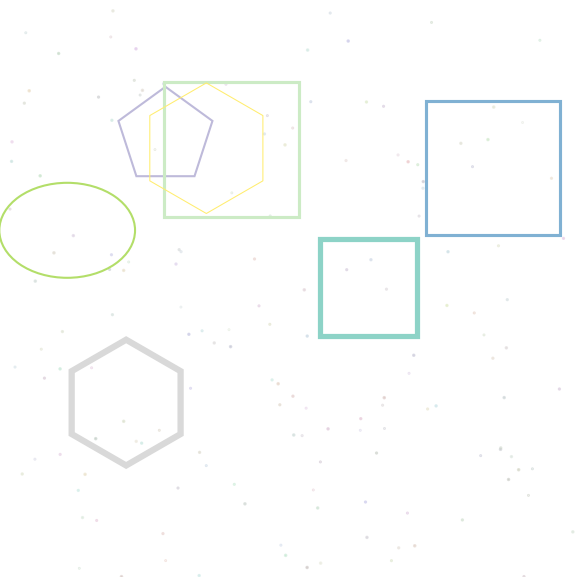[{"shape": "square", "thickness": 2.5, "radius": 0.42, "center": [0.638, 0.502]}, {"shape": "pentagon", "thickness": 1, "radius": 0.43, "center": [0.286, 0.763]}, {"shape": "square", "thickness": 1.5, "radius": 0.58, "center": [0.854, 0.708]}, {"shape": "oval", "thickness": 1, "radius": 0.59, "center": [0.116, 0.6]}, {"shape": "hexagon", "thickness": 3, "radius": 0.54, "center": [0.218, 0.302]}, {"shape": "square", "thickness": 1.5, "radius": 0.58, "center": [0.4, 0.74]}, {"shape": "hexagon", "thickness": 0.5, "radius": 0.57, "center": [0.357, 0.743]}]